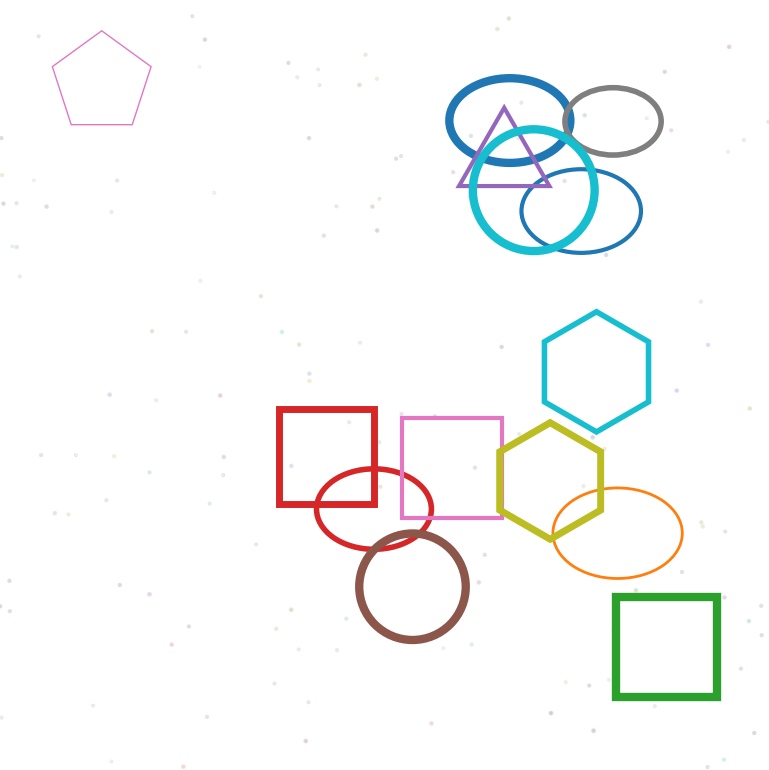[{"shape": "oval", "thickness": 1.5, "radius": 0.39, "center": [0.755, 0.726]}, {"shape": "oval", "thickness": 3, "radius": 0.39, "center": [0.662, 0.843]}, {"shape": "oval", "thickness": 1, "radius": 0.42, "center": [0.802, 0.308]}, {"shape": "square", "thickness": 3, "radius": 0.33, "center": [0.866, 0.16]}, {"shape": "oval", "thickness": 2, "radius": 0.37, "center": [0.486, 0.339]}, {"shape": "square", "thickness": 2.5, "radius": 0.31, "center": [0.424, 0.407]}, {"shape": "triangle", "thickness": 1.5, "radius": 0.34, "center": [0.655, 0.792]}, {"shape": "circle", "thickness": 3, "radius": 0.35, "center": [0.536, 0.238]}, {"shape": "square", "thickness": 1.5, "radius": 0.32, "center": [0.587, 0.392]}, {"shape": "pentagon", "thickness": 0.5, "radius": 0.34, "center": [0.132, 0.893]}, {"shape": "oval", "thickness": 2, "radius": 0.31, "center": [0.796, 0.842]}, {"shape": "hexagon", "thickness": 2.5, "radius": 0.38, "center": [0.715, 0.375]}, {"shape": "hexagon", "thickness": 2, "radius": 0.39, "center": [0.775, 0.517]}, {"shape": "circle", "thickness": 3, "radius": 0.4, "center": [0.693, 0.753]}]